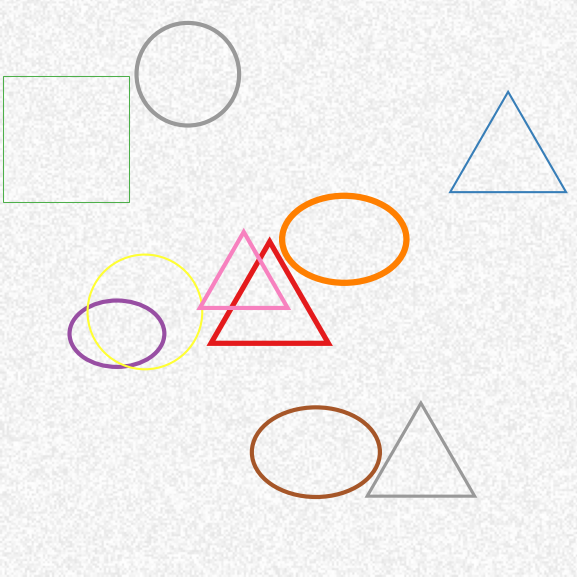[{"shape": "triangle", "thickness": 2.5, "radius": 0.59, "center": [0.467, 0.463]}, {"shape": "triangle", "thickness": 1, "radius": 0.58, "center": [0.88, 0.724]}, {"shape": "square", "thickness": 0.5, "radius": 0.55, "center": [0.115, 0.758]}, {"shape": "oval", "thickness": 2, "radius": 0.41, "center": [0.202, 0.421]}, {"shape": "oval", "thickness": 3, "radius": 0.54, "center": [0.596, 0.585]}, {"shape": "circle", "thickness": 1, "radius": 0.5, "center": [0.251, 0.459]}, {"shape": "oval", "thickness": 2, "radius": 0.55, "center": [0.547, 0.216]}, {"shape": "triangle", "thickness": 2, "radius": 0.44, "center": [0.422, 0.51]}, {"shape": "triangle", "thickness": 1.5, "radius": 0.54, "center": [0.729, 0.194]}, {"shape": "circle", "thickness": 2, "radius": 0.44, "center": [0.325, 0.871]}]